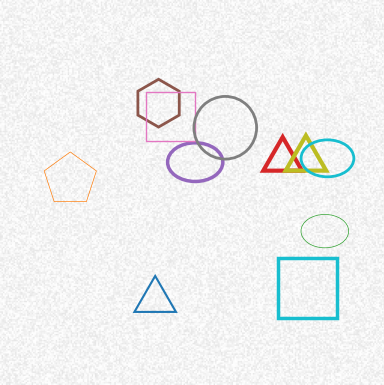[{"shape": "triangle", "thickness": 1.5, "radius": 0.31, "center": [0.403, 0.221]}, {"shape": "pentagon", "thickness": 0.5, "radius": 0.36, "center": [0.183, 0.534]}, {"shape": "oval", "thickness": 0.5, "radius": 0.31, "center": [0.844, 0.4]}, {"shape": "triangle", "thickness": 3, "radius": 0.29, "center": [0.734, 0.586]}, {"shape": "oval", "thickness": 2.5, "radius": 0.36, "center": [0.507, 0.579]}, {"shape": "hexagon", "thickness": 2, "radius": 0.31, "center": [0.412, 0.732]}, {"shape": "square", "thickness": 1, "radius": 0.32, "center": [0.444, 0.698]}, {"shape": "circle", "thickness": 2, "radius": 0.41, "center": [0.585, 0.668]}, {"shape": "triangle", "thickness": 3, "radius": 0.3, "center": [0.795, 0.587]}, {"shape": "square", "thickness": 2.5, "radius": 0.38, "center": [0.799, 0.252]}, {"shape": "oval", "thickness": 2, "radius": 0.34, "center": [0.851, 0.589]}]